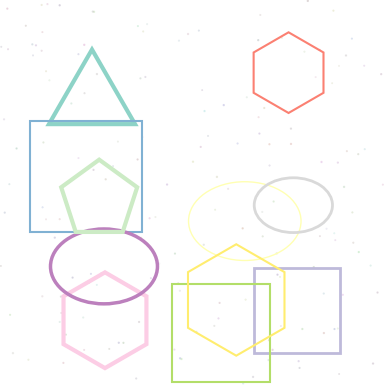[{"shape": "triangle", "thickness": 3, "radius": 0.65, "center": [0.239, 0.742]}, {"shape": "oval", "thickness": 1, "radius": 0.73, "center": [0.636, 0.426]}, {"shape": "square", "thickness": 2, "radius": 0.56, "center": [0.772, 0.194]}, {"shape": "hexagon", "thickness": 1.5, "radius": 0.52, "center": [0.75, 0.811]}, {"shape": "square", "thickness": 1.5, "radius": 0.72, "center": [0.223, 0.541]}, {"shape": "square", "thickness": 1.5, "radius": 0.64, "center": [0.573, 0.135]}, {"shape": "hexagon", "thickness": 3, "radius": 0.62, "center": [0.273, 0.168]}, {"shape": "oval", "thickness": 2, "radius": 0.51, "center": [0.762, 0.467]}, {"shape": "oval", "thickness": 2.5, "radius": 0.69, "center": [0.27, 0.308]}, {"shape": "pentagon", "thickness": 3, "radius": 0.52, "center": [0.258, 0.481]}, {"shape": "hexagon", "thickness": 1.5, "radius": 0.72, "center": [0.614, 0.221]}]